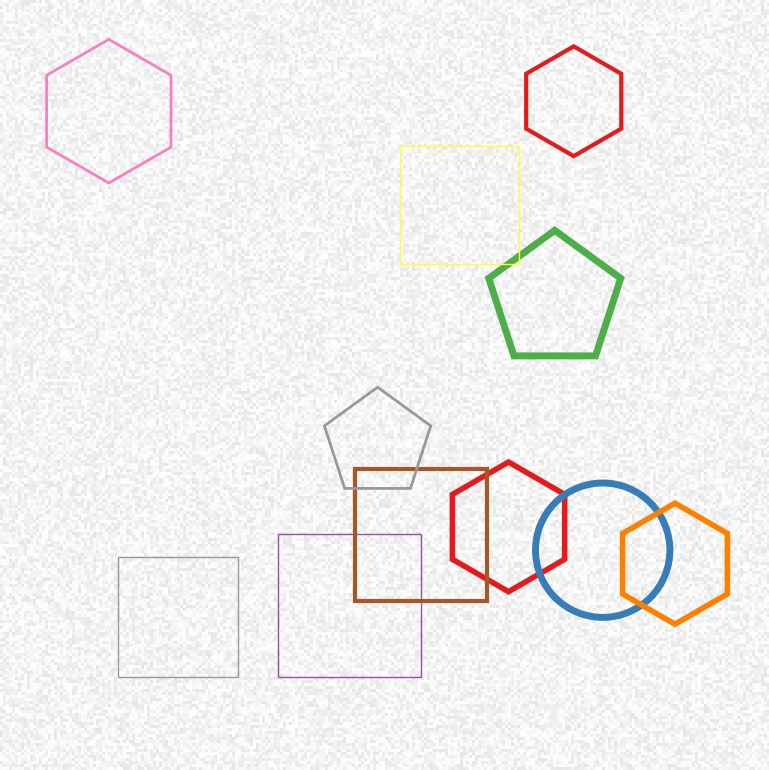[{"shape": "hexagon", "thickness": 2, "radius": 0.42, "center": [0.66, 0.316]}, {"shape": "hexagon", "thickness": 1.5, "radius": 0.36, "center": [0.745, 0.869]}, {"shape": "circle", "thickness": 2.5, "radius": 0.44, "center": [0.783, 0.285]}, {"shape": "pentagon", "thickness": 2.5, "radius": 0.45, "center": [0.72, 0.611]}, {"shape": "square", "thickness": 0.5, "radius": 0.46, "center": [0.454, 0.214]}, {"shape": "hexagon", "thickness": 2, "radius": 0.39, "center": [0.877, 0.268]}, {"shape": "square", "thickness": 0.5, "radius": 0.38, "center": [0.597, 0.734]}, {"shape": "square", "thickness": 1.5, "radius": 0.43, "center": [0.547, 0.305]}, {"shape": "hexagon", "thickness": 1, "radius": 0.47, "center": [0.141, 0.856]}, {"shape": "square", "thickness": 0.5, "radius": 0.39, "center": [0.231, 0.199]}, {"shape": "pentagon", "thickness": 1, "radius": 0.36, "center": [0.49, 0.424]}]